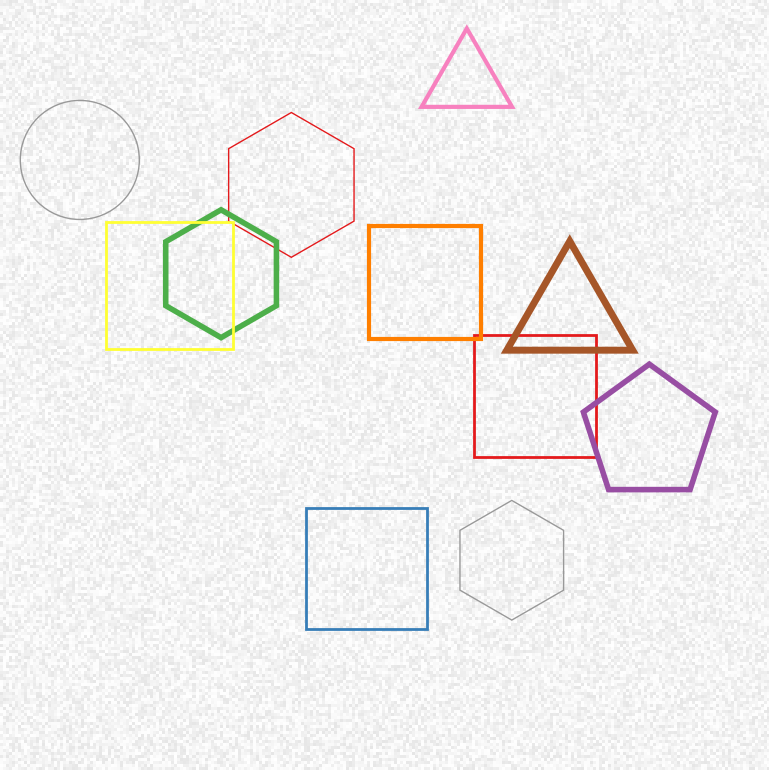[{"shape": "hexagon", "thickness": 0.5, "radius": 0.47, "center": [0.378, 0.76]}, {"shape": "square", "thickness": 1, "radius": 0.4, "center": [0.695, 0.486]}, {"shape": "square", "thickness": 1, "radius": 0.39, "center": [0.476, 0.262]}, {"shape": "hexagon", "thickness": 2, "radius": 0.42, "center": [0.287, 0.645]}, {"shape": "pentagon", "thickness": 2, "radius": 0.45, "center": [0.843, 0.437]}, {"shape": "square", "thickness": 1.5, "radius": 0.36, "center": [0.552, 0.633]}, {"shape": "square", "thickness": 1, "radius": 0.41, "center": [0.22, 0.629]}, {"shape": "triangle", "thickness": 2.5, "radius": 0.47, "center": [0.74, 0.592]}, {"shape": "triangle", "thickness": 1.5, "radius": 0.34, "center": [0.606, 0.895]}, {"shape": "hexagon", "thickness": 0.5, "radius": 0.39, "center": [0.665, 0.272]}, {"shape": "circle", "thickness": 0.5, "radius": 0.39, "center": [0.104, 0.792]}]